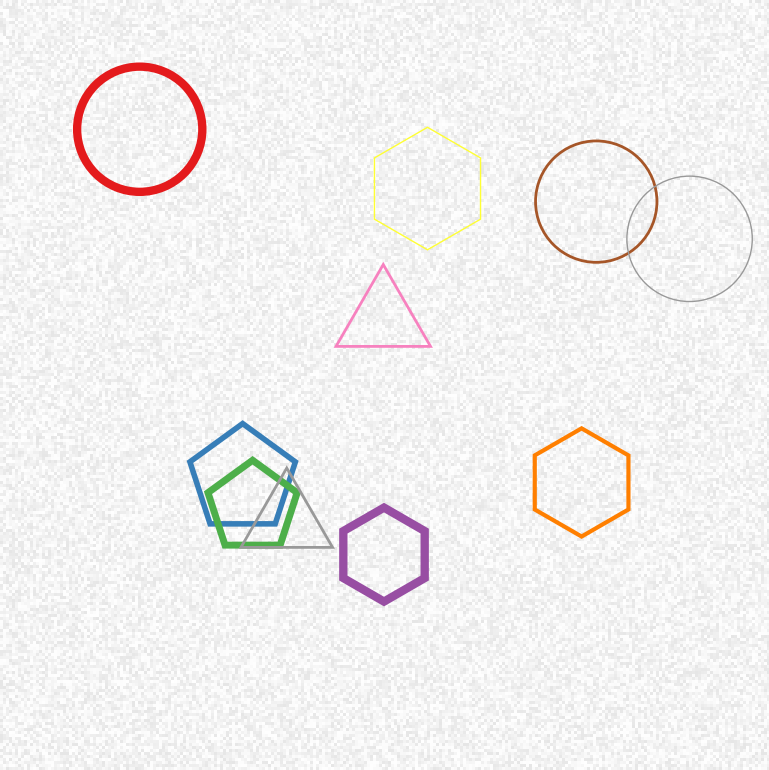[{"shape": "circle", "thickness": 3, "radius": 0.41, "center": [0.181, 0.832]}, {"shape": "pentagon", "thickness": 2, "radius": 0.36, "center": [0.315, 0.378]}, {"shape": "pentagon", "thickness": 2.5, "radius": 0.3, "center": [0.328, 0.341]}, {"shape": "hexagon", "thickness": 3, "radius": 0.31, "center": [0.499, 0.28]}, {"shape": "hexagon", "thickness": 1.5, "radius": 0.35, "center": [0.755, 0.373]}, {"shape": "hexagon", "thickness": 0.5, "radius": 0.4, "center": [0.555, 0.755]}, {"shape": "circle", "thickness": 1, "radius": 0.39, "center": [0.774, 0.738]}, {"shape": "triangle", "thickness": 1, "radius": 0.35, "center": [0.498, 0.586]}, {"shape": "circle", "thickness": 0.5, "radius": 0.41, "center": [0.896, 0.69]}, {"shape": "triangle", "thickness": 1, "radius": 0.34, "center": [0.372, 0.323]}]